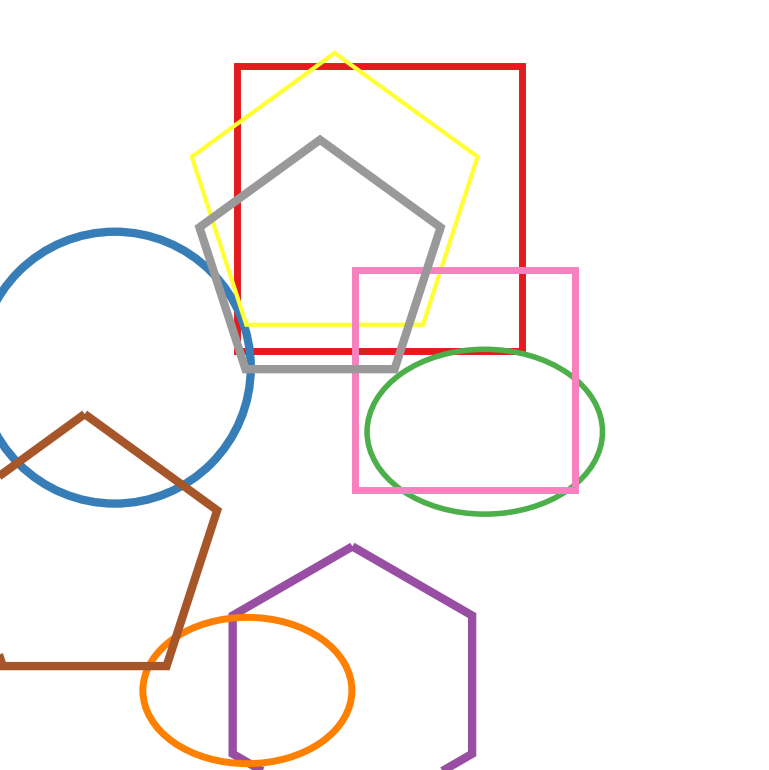[{"shape": "square", "thickness": 2.5, "radius": 0.92, "center": [0.493, 0.73]}, {"shape": "circle", "thickness": 3, "radius": 0.88, "center": [0.149, 0.523]}, {"shape": "oval", "thickness": 2, "radius": 0.76, "center": [0.63, 0.439]}, {"shape": "hexagon", "thickness": 3, "radius": 0.9, "center": [0.458, 0.111]}, {"shape": "oval", "thickness": 2.5, "radius": 0.68, "center": [0.321, 0.103]}, {"shape": "pentagon", "thickness": 1.5, "radius": 0.98, "center": [0.435, 0.736]}, {"shape": "pentagon", "thickness": 3, "radius": 0.9, "center": [0.11, 0.281]}, {"shape": "square", "thickness": 2.5, "radius": 0.71, "center": [0.604, 0.506]}, {"shape": "pentagon", "thickness": 3, "radius": 0.82, "center": [0.416, 0.654]}]